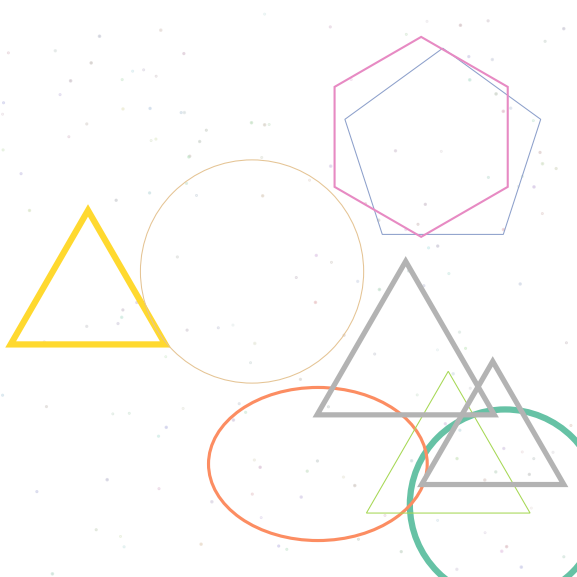[{"shape": "circle", "thickness": 3, "radius": 0.82, "center": [0.875, 0.125]}, {"shape": "oval", "thickness": 1.5, "radius": 0.95, "center": [0.55, 0.196]}, {"shape": "pentagon", "thickness": 0.5, "radius": 0.89, "center": [0.767, 0.737]}, {"shape": "hexagon", "thickness": 1, "radius": 0.87, "center": [0.729, 0.762]}, {"shape": "triangle", "thickness": 0.5, "radius": 0.82, "center": [0.776, 0.193]}, {"shape": "triangle", "thickness": 3, "radius": 0.77, "center": [0.152, 0.48]}, {"shape": "circle", "thickness": 0.5, "radius": 0.97, "center": [0.436, 0.529]}, {"shape": "triangle", "thickness": 2.5, "radius": 0.89, "center": [0.703, 0.369]}, {"shape": "triangle", "thickness": 2.5, "radius": 0.71, "center": [0.853, 0.231]}]